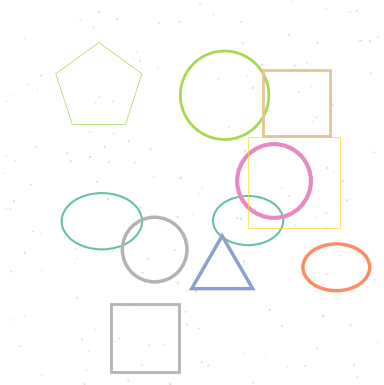[{"shape": "oval", "thickness": 1.5, "radius": 0.46, "center": [0.644, 0.427]}, {"shape": "oval", "thickness": 1.5, "radius": 0.52, "center": [0.265, 0.425]}, {"shape": "oval", "thickness": 2.5, "radius": 0.43, "center": [0.874, 0.306]}, {"shape": "triangle", "thickness": 2.5, "radius": 0.46, "center": [0.577, 0.296]}, {"shape": "circle", "thickness": 3, "radius": 0.48, "center": [0.712, 0.53]}, {"shape": "pentagon", "thickness": 0.5, "radius": 0.59, "center": [0.257, 0.772]}, {"shape": "circle", "thickness": 2, "radius": 0.57, "center": [0.583, 0.753]}, {"shape": "square", "thickness": 0.5, "radius": 0.59, "center": [0.764, 0.527]}, {"shape": "square", "thickness": 2, "radius": 0.43, "center": [0.771, 0.732]}, {"shape": "square", "thickness": 2, "radius": 0.44, "center": [0.377, 0.122]}, {"shape": "circle", "thickness": 2.5, "radius": 0.42, "center": [0.402, 0.352]}]